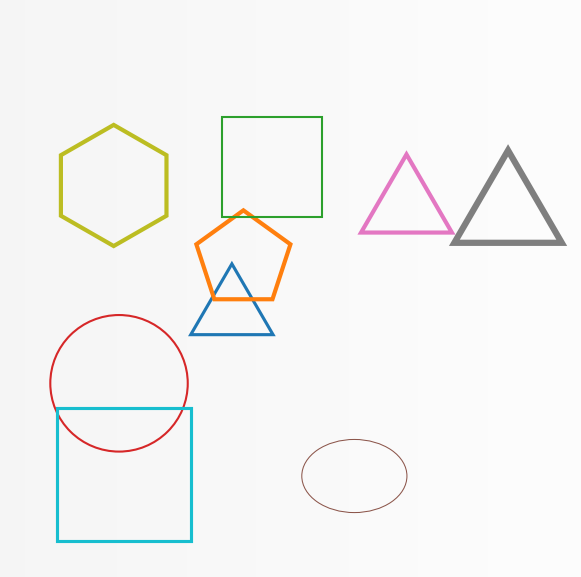[{"shape": "triangle", "thickness": 1.5, "radius": 0.41, "center": [0.399, 0.46]}, {"shape": "pentagon", "thickness": 2, "radius": 0.43, "center": [0.419, 0.55]}, {"shape": "square", "thickness": 1, "radius": 0.43, "center": [0.467, 0.71]}, {"shape": "circle", "thickness": 1, "radius": 0.59, "center": [0.205, 0.335]}, {"shape": "oval", "thickness": 0.5, "radius": 0.45, "center": [0.61, 0.175]}, {"shape": "triangle", "thickness": 2, "radius": 0.45, "center": [0.699, 0.642]}, {"shape": "triangle", "thickness": 3, "radius": 0.53, "center": [0.874, 0.632]}, {"shape": "hexagon", "thickness": 2, "radius": 0.52, "center": [0.196, 0.678]}, {"shape": "square", "thickness": 1.5, "radius": 0.58, "center": [0.213, 0.178]}]